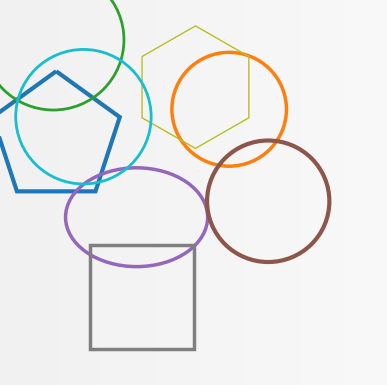[{"shape": "pentagon", "thickness": 3, "radius": 0.86, "center": [0.145, 0.642]}, {"shape": "circle", "thickness": 2.5, "radius": 0.74, "center": [0.591, 0.716]}, {"shape": "circle", "thickness": 2, "radius": 0.91, "center": [0.138, 0.897]}, {"shape": "oval", "thickness": 2.5, "radius": 0.92, "center": [0.352, 0.436]}, {"shape": "circle", "thickness": 3, "radius": 0.79, "center": [0.692, 0.477]}, {"shape": "square", "thickness": 2.5, "radius": 0.67, "center": [0.367, 0.229]}, {"shape": "hexagon", "thickness": 1, "radius": 0.8, "center": [0.504, 0.774]}, {"shape": "circle", "thickness": 2, "radius": 0.87, "center": [0.215, 0.697]}]